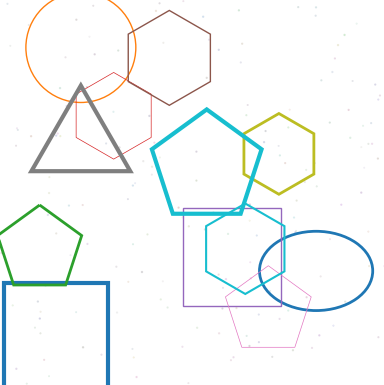[{"shape": "square", "thickness": 3, "radius": 0.67, "center": [0.144, 0.13]}, {"shape": "oval", "thickness": 2, "radius": 0.74, "center": [0.821, 0.296]}, {"shape": "circle", "thickness": 1, "radius": 0.71, "center": [0.21, 0.877]}, {"shape": "pentagon", "thickness": 2, "radius": 0.57, "center": [0.103, 0.353]}, {"shape": "hexagon", "thickness": 0.5, "radius": 0.56, "center": [0.295, 0.699]}, {"shape": "square", "thickness": 1, "radius": 0.63, "center": [0.603, 0.333]}, {"shape": "hexagon", "thickness": 1, "radius": 0.62, "center": [0.44, 0.85]}, {"shape": "pentagon", "thickness": 0.5, "radius": 0.59, "center": [0.697, 0.193]}, {"shape": "triangle", "thickness": 3, "radius": 0.74, "center": [0.21, 0.629]}, {"shape": "hexagon", "thickness": 2, "radius": 0.52, "center": [0.724, 0.6]}, {"shape": "pentagon", "thickness": 3, "radius": 0.75, "center": [0.537, 0.566]}, {"shape": "hexagon", "thickness": 1.5, "radius": 0.59, "center": [0.637, 0.354]}]